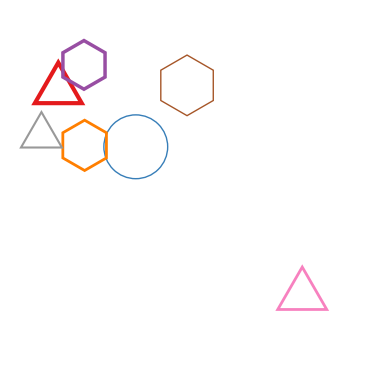[{"shape": "triangle", "thickness": 3, "radius": 0.35, "center": [0.151, 0.767]}, {"shape": "circle", "thickness": 1, "radius": 0.41, "center": [0.353, 0.619]}, {"shape": "hexagon", "thickness": 2.5, "radius": 0.32, "center": [0.218, 0.831]}, {"shape": "hexagon", "thickness": 2, "radius": 0.33, "center": [0.22, 0.622]}, {"shape": "hexagon", "thickness": 1, "radius": 0.39, "center": [0.486, 0.778]}, {"shape": "triangle", "thickness": 2, "radius": 0.37, "center": [0.785, 0.233]}, {"shape": "triangle", "thickness": 1.5, "radius": 0.31, "center": [0.108, 0.648]}]